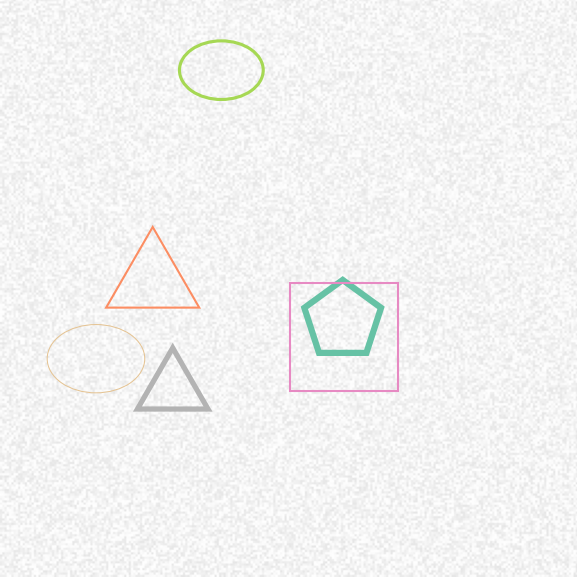[{"shape": "pentagon", "thickness": 3, "radius": 0.35, "center": [0.593, 0.445]}, {"shape": "triangle", "thickness": 1, "radius": 0.47, "center": [0.264, 0.513]}, {"shape": "square", "thickness": 1, "radius": 0.47, "center": [0.595, 0.415]}, {"shape": "oval", "thickness": 1.5, "radius": 0.36, "center": [0.383, 0.878]}, {"shape": "oval", "thickness": 0.5, "radius": 0.42, "center": [0.166, 0.378]}, {"shape": "triangle", "thickness": 2.5, "radius": 0.35, "center": [0.299, 0.326]}]